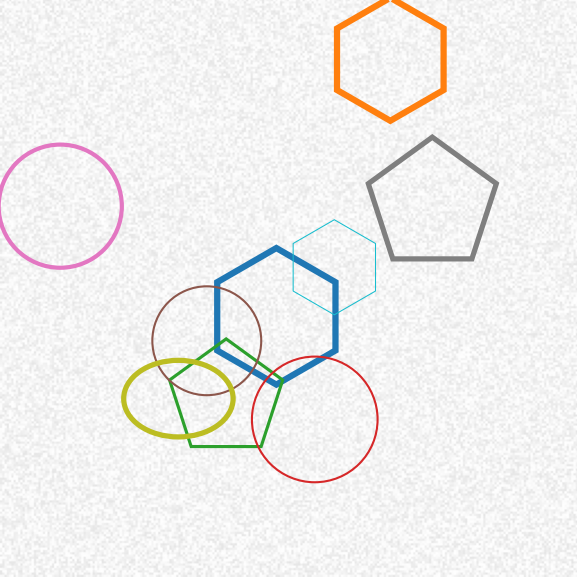[{"shape": "hexagon", "thickness": 3, "radius": 0.59, "center": [0.479, 0.451]}, {"shape": "hexagon", "thickness": 3, "radius": 0.53, "center": [0.676, 0.897]}, {"shape": "pentagon", "thickness": 1.5, "radius": 0.52, "center": [0.392, 0.309]}, {"shape": "circle", "thickness": 1, "radius": 0.54, "center": [0.545, 0.273]}, {"shape": "circle", "thickness": 1, "radius": 0.47, "center": [0.358, 0.409]}, {"shape": "circle", "thickness": 2, "radius": 0.53, "center": [0.104, 0.642]}, {"shape": "pentagon", "thickness": 2.5, "radius": 0.58, "center": [0.749, 0.645]}, {"shape": "oval", "thickness": 2.5, "radius": 0.47, "center": [0.309, 0.309]}, {"shape": "hexagon", "thickness": 0.5, "radius": 0.41, "center": [0.579, 0.536]}]